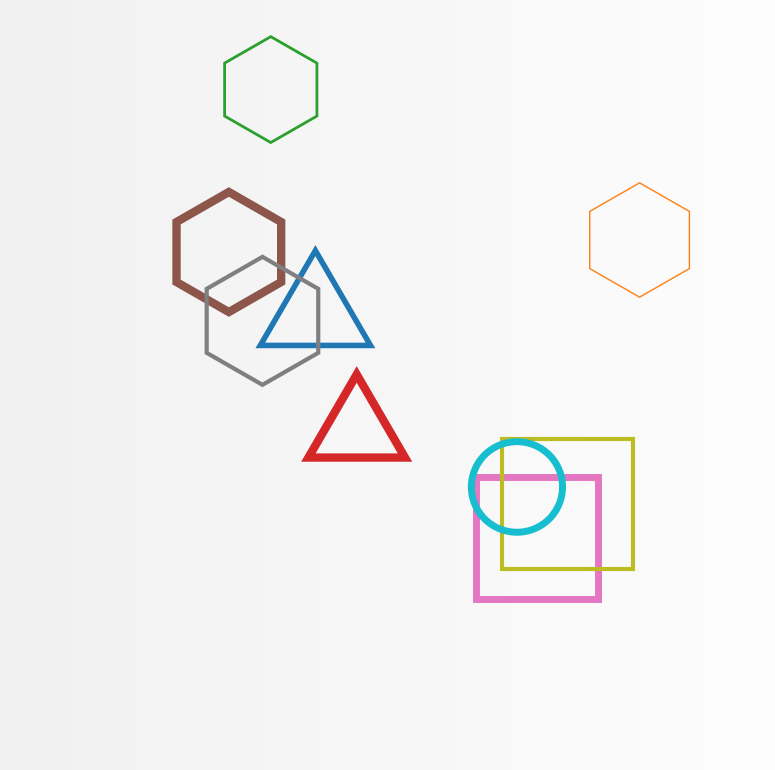[{"shape": "triangle", "thickness": 2, "radius": 0.41, "center": [0.407, 0.592]}, {"shape": "hexagon", "thickness": 0.5, "radius": 0.37, "center": [0.825, 0.688]}, {"shape": "hexagon", "thickness": 1, "radius": 0.34, "center": [0.349, 0.884]}, {"shape": "triangle", "thickness": 3, "radius": 0.36, "center": [0.46, 0.442]}, {"shape": "hexagon", "thickness": 3, "radius": 0.39, "center": [0.295, 0.673]}, {"shape": "square", "thickness": 2.5, "radius": 0.39, "center": [0.693, 0.301]}, {"shape": "hexagon", "thickness": 1.5, "radius": 0.42, "center": [0.339, 0.583]}, {"shape": "square", "thickness": 1.5, "radius": 0.42, "center": [0.732, 0.346]}, {"shape": "circle", "thickness": 2.5, "radius": 0.29, "center": [0.667, 0.368]}]